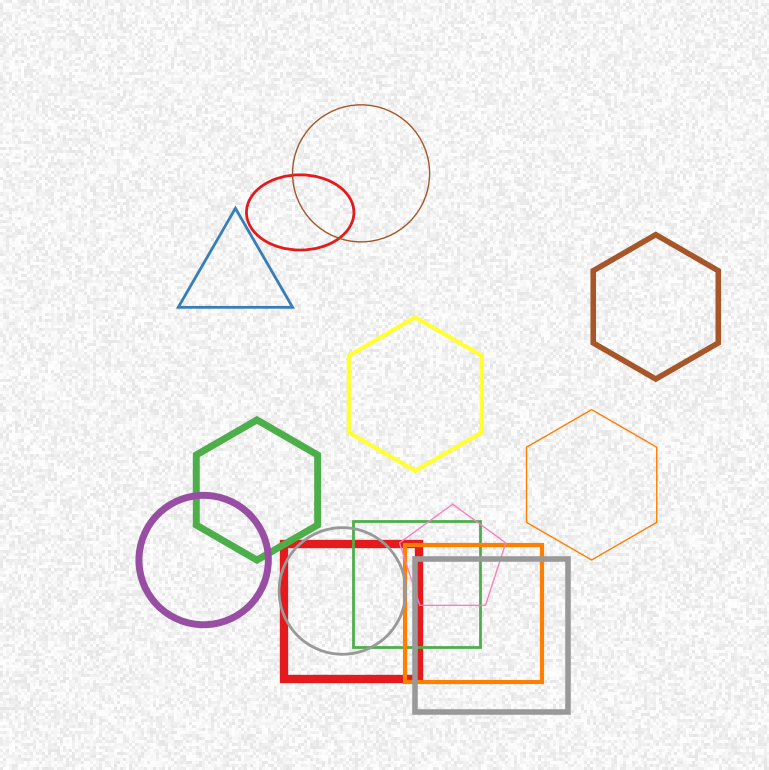[{"shape": "square", "thickness": 3, "radius": 0.44, "center": [0.456, 0.206]}, {"shape": "oval", "thickness": 1, "radius": 0.35, "center": [0.39, 0.724]}, {"shape": "triangle", "thickness": 1, "radius": 0.43, "center": [0.306, 0.644]}, {"shape": "square", "thickness": 1, "radius": 0.41, "center": [0.541, 0.241]}, {"shape": "hexagon", "thickness": 2.5, "radius": 0.46, "center": [0.334, 0.364]}, {"shape": "circle", "thickness": 2.5, "radius": 0.42, "center": [0.264, 0.273]}, {"shape": "square", "thickness": 1.5, "radius": 0.45, "center": [0.615, 0.203]}, {"shape": "hexagon", "thickness": 0.5, "radius": 0.49, "center": [0.768, 0.37]}, {"shape": "hexagon", "thickness": 1.5, "radius": 0.5, "center": [0.539, 0.488]}, {"shape": "hexagon", "thickness": 2, "radius": 0.47, "center": [0.852, 0.601]}, {"shape": "circle", "thickness": 0.5, "radius": 0.45, "center": [0.469, 0.775]}, {"shape": "pentagon", "thickness": 0.5, "radius": 0.36, "center": [0.588, 0.273]}, {"shape": "circle", "thickness": 1, "radius": 0.41, "center": [0.445, 0.233]}, {"shape": "square", "thickness": 2, "radius": 0.5, "center": [0.638, 0.175]}]